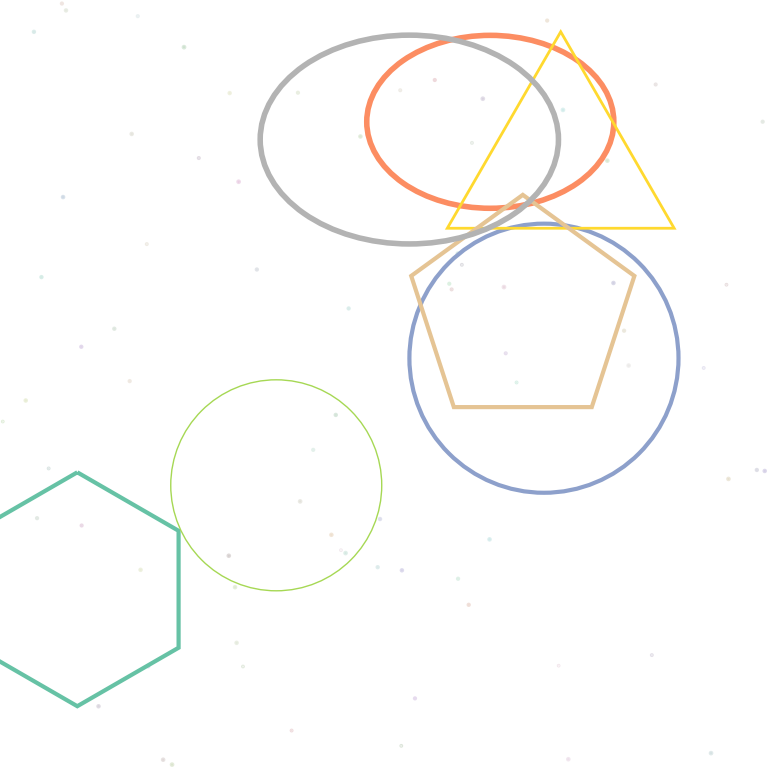[{"shape": "hexagon", "thickness": 1.5, "radius": 0.76, "center": [0.1, 0.235]}, {"shape": "oval", "thickness": 2, "radius": 0.8, "center": [0.637, 0.842]}, {"shape": "circle", "thickness": 1.5, "radius": 0.87, "center": [0.706, 0.535]}, {"shape": "circle", "thickness": 0.5, "radius": 0.69, "center": [0.359, 0.37]}, {"shape": "triangle", "thickness": 1, "radius": 0.85, "center": [0.728, 0.789]}, {"shape": "pentagon", "thickness": 1.5, "radius": 0.76, "center": [0.679, 0.595]}, {"shape": "oval", "thickness": 2, "radius": 0.97, "center": [0.532, 0.819]}]